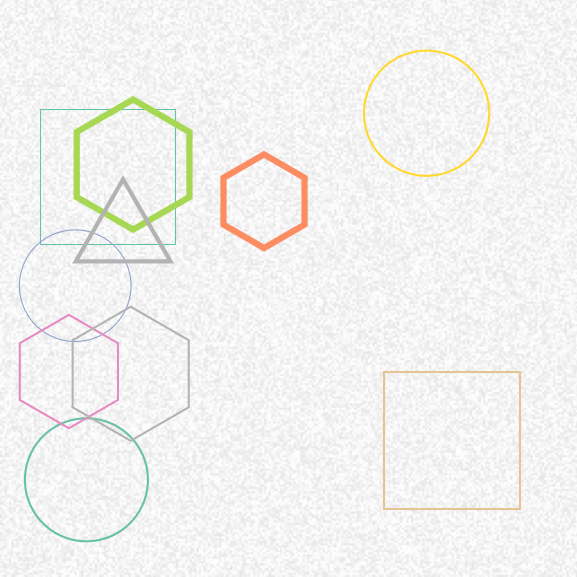[{"shape": "square", "thickness": 0.5, "radius": 0.59, "center": [0.186, 0.693]}, {"shape": "circle", "thickness": 1, "radius": 0.53, "center": [0.15, 0.168]}, {"shape": "hexagon", "thickness": 3, "radius": 0.41, "center": [0.457, 0.651]}, {"shape": "circle", "thickness": 0.5, "radius": 0.48, "center": [0.13, 0.504]}, {"shape": "hexagon", "thickness": 1, "radius": 0.49, "center": [0.119, 0.356]}, {"shape": "hexagon", "thickness": 3, "radius": 0.56, "center": [0.23, 0.714]}, {"shape": "circle", "thickness": 1, "radius": 0.54, "center": [0.739, 0.803]}, {"shape": "square", "thickness": 1, "radius": 0.59, "center": [0.782, 0.236]}, {"shape": "triangle", "thickness": 2, "radius": 0.47, "center": [0.213, 0.594]}, {"shape": "hexagon", "thickness": 1, "radius": 0.58, "center": [0.226, 0.352]}]